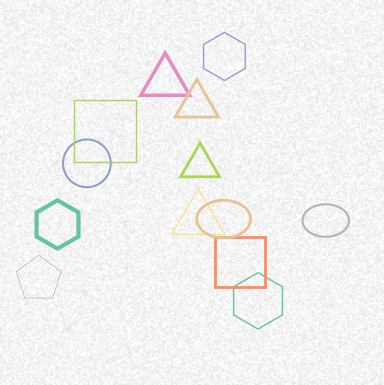[{"shape": "hexagon", "thickness": 1, "radius": 0.37, "center": [0.67, 0.219]}, {"shape": "hexagon", "thickness": 3, "radius": 0.31, "center": [0.149, 0.417]}, {"shape": "square", "thickness": 2, "radius": 0.32, "center": [0.623, 0.32]}, {"shape": "hexagon", "thickness": 1, "radius": 0.31, "center": [0.583, 0.853]}, {"shape": "circle", "thickness": 1.5, "radius": 0.31, "center": [0.226, 0.576]}, {"shape": "triangle", "thickness": 2.5, "radius": 0.37, "center": [0.429, 0.789]}, {"shape": "square", "thickness": 1, "radius": 0.4, "center": [0.272, 0.659]}, {"shape": "triangle", "thickness": 2, "radius": 0.29, "center": [0.52, 0.57]}, {"shape": "triangle", "thickness": 0.5, "radius": 0.4, "center": [0.515, 0.431]}, {"shape": "triangle", "thickness": 2, "radius": 0.33, "center": [0.511, 0.728]}, {"shape": "oval", "thickness": 2, "radius": 0.35, "center": [0.581, 0.431]}, {"shape": "oval", "thickness": 1.5, "radius": 0.3, "center": [0.846, 0.427]}, {"shape": "pentagon", "thickness": 0.5, "radius": 0.31, "center": [0.1, 0.276]}]